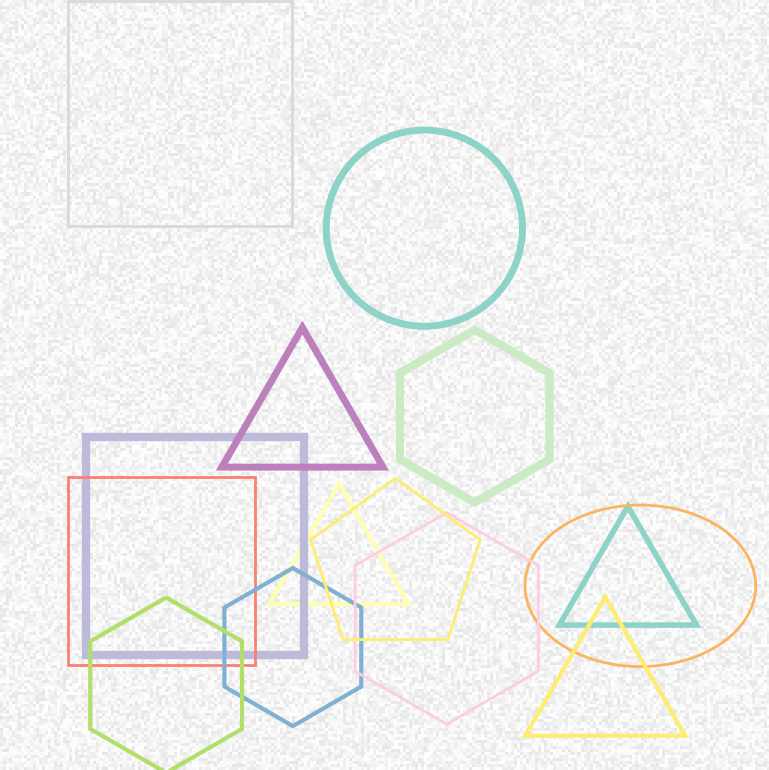[{"shape": "triangle", "thickness": 2, "radius": 0.51, "center": [0.815, 0.24]}, {"shape": "circle", "thickness": 2.5, "radius": 0.64, "center": [0.551, 0.704]}, {"shape": "triangle", "thickness": 1.5, "radius": 0.52, "center": [0.44, 0.268]}, {"shape": "square", "thickness": 3, "radius": 0.71, "center": [0.254, 0.29]}, {"shape": "square", "thickness": 1, "radius": 0.61, "center": [0.21, 0.259]}, {"shape": "hexagon", "thickness": 1.5, "radius": 0.51, "center": [0.38, 0.16]}, {"shape": "oval", "thickness": 1, "radius": 0.75, "center": [0.832, 0.239]}, {"shape": "hexagon", "thickness": 1.5, "radius": 0.57, "center": [0.216, 0.11]}, {"shape": "hexagon", "thickness": 1, "radius": 0.69, "center": [0.58, 0.197]}, {"shape": "square", "thickness": 1, "radius": 0.73, "center": [0.234, 0.852]}, {"shape": "triangle", "thickness": 2.5, "radius": 0.6, "center": [0.393, 0.454]}, {"shape": "hexagon", "thickness": 3, "radius": 0.56, "center": [0.617, 0.459]}, {"shape": "pentagon", "thickness": 1, "radius": 0.58, "center": [0.513, 0.263]}, {"shape": "triangle", "thickness": 1.5, "radius": 0.6, "center": [0.786, 0.105]}]